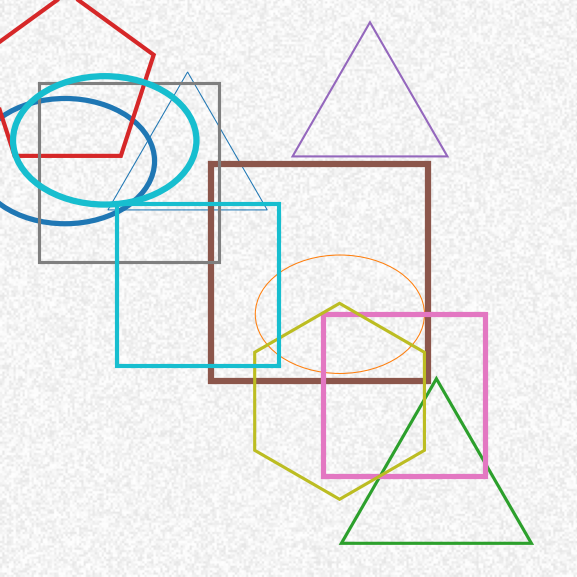[{"shape": "oval", "thickness": 2.5, "radius": 0.77, "center": [0.113, 0.72]}, {"shape": "triangle", "thickness": 0.5, "radius": 0.8, "center": [0.325, 0.715]}, {"shape": "oval", "thickness": 0.5, "radius": 0.73, "center": [0.589, 0.455]}, {"shape": "triangle", "thickness": 1.5, "radius": 0.95, "center": [0.756, 0.153]}, {"shape": "pentagon", "thickness": 2, "radius": 0.78, "center": [0.117, 0.856]}, {"shape": "triangle", "thickness": 1, "radius": 0.77, "center": [0.641, 0.806]}, {"shape": "square", "thickness": 3, "radius": 0.94, "center": [0.554, 0.527]}, {"shape": "square", "thickness": 2.5, "radius": 0.7, "center": [0.7, 0.315]}, {"shape": "square", "thickness": 1.5, "radius": 0.78, "center": [0.223, 0.7]}, {"shape": "hexagon", "thickness": 1.5, "radius": 0.85, "center": [0.588, 0.304]}, {"shape": "oval", "thickness": 3, "radius": 0.79, "center": [0.181, 0.756]}, {"shape": "square", "thickness": 2, "radius": 0.7, "center": [0.343, 0.505]}]